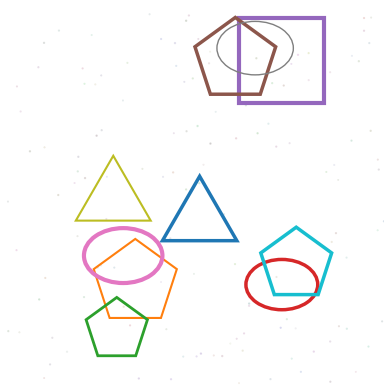[{"shape": "triangle", "thickness": 2.5, "radius": 0.56, "center": [0.519, 0.431]}, {"shape": "pentagon", "thickness": 1.5, "radius": 0.57, "center": [0.351, 0.266]}, {"shape": "pentagon", "thickness": 2, "radius": 0.42, "center": [0.303, 0.144]}, {"shape": "oval", "thickness": 2.5, "radius": 0.47, "center": [0.732, 0.261]}, {"shape": "square", "thickness": 3, "radius": 0.55, "center": [0.731, 0.843]}, {"shape": "pentagon", "thickness": 2.5, "radius": 0.55, "center": [0.611, 0.844]}, {"shape": "oval", "thickness": 3, "radius": 0.51, "center": [0.32, 0.336]}, {"shape": "oval", "thickness": 1, "radius": 0.5, "center": [0.663, 0.875]}, {"shape": "triangle", "thickness": 1.5, "radius": 0.56, "center": [0.294, 0.483]}, {"shape": "pentagon", "thickness": 2.5, "radius": 0.48, "center": [0.769, 0.313]}]